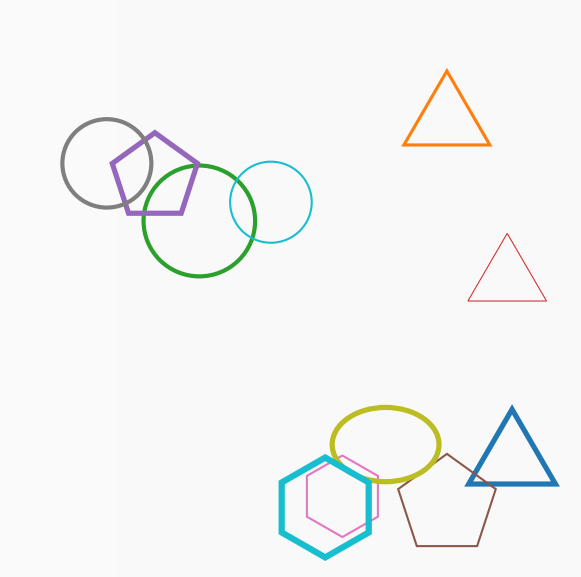[{"shape": "triangle", "thickness": 2.5, "radius": 0.43, "center": [0.881, 0.204]}, {"shape": "triangle", "thickness": 1.5, "radius": 0.43, "center": [0.769, 0.791]}, {"shape": "circle", "thickness": 2, "radius": 0.48, "center": [0.343, 0.617]}, {"shape": "triangle", "thickness": 0.5, "radius": 0.39, "center": [0.873, 0.517]}, {"shape": "pentagon", "thickness": 2.5, "radius": 0.39, "center": [0.266, 0.692]}, {"shape": "pentagon", "thickness": 1, "radius": 0.44, "center": [0.769, 0.125]}, {"shape": "hexagon", "thickness": 1, "radius": 0.35, "center": [0.589, 0.14]}, {"shape": "circle", "thickness": 2, "radius": 0.38, "center": [0.184, 0.716]}, {"shape": "oval", "thickness": 2.5, "radius": 0.46, "center": [0.663, 0.229]}, {"shape": "circle", "thickness": 1, "radius": 0.35, "center": [0.466, 0.649]}, {"shape": "hexagon", "thickness": 3, "radius": 0.43, "center": [0.559, 0.12]}]